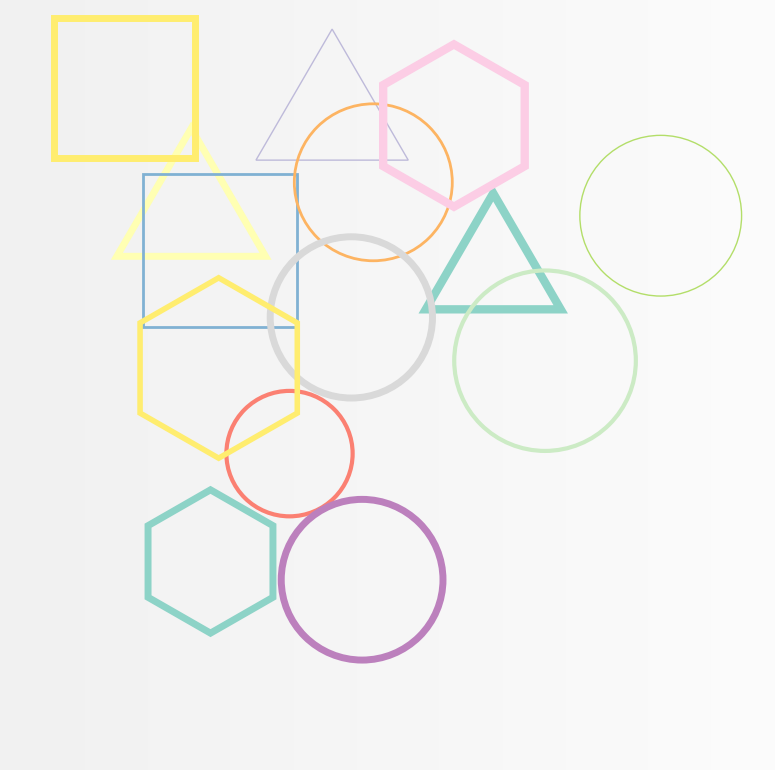[{"shape": "triangle", "thickness": 3, "radius": 0.5, "center": [0.636, 0.649]}, {"shape": "hexagon", "thickness": 2.5, "radius": 0.47, "center": [0.272, 0.271]}, {"shape": "triangle", "thickness": 2.5, "radius": 0.55, "center": [0.247, 0.723]}, {"shape": "triangle", "thickness": 0.5, "radius": 0.57, "center": [0.429, 0.849]}, {"shape": "circle", "thickness": 1.5, "radius": 0.41, "center": [0.374, 0.411]}, {"shape": "square", "thickness": 1, "radius": 0.5, "center": [0.284, 0.674]}, {"shape": "circle", "thickness": 1, "radius": 0.51, "center": [0.482, 0.763]}, {"shape": "circle", "thickness": 0.5, "radius": 0.52, "center": [0.853, 0.72]}, {"shape": "hexagon", "thickness": 3, "radius": 0.53, "center": [0.586, 0.837]}, {"shape": "circle", "thickness": 2.5, "radius": 0.52, "center": [0.453, 0.588]}, {"shape": "circle", "thickness": 2.5, "radius": 0.52, "center": [0.467, 0.247]}, {"shape": "circle", "thickness": 1.5, "radius": 0.59, "center": [0.703, 0.532]}, {"shape": "hexagon", "thickness": 2, "radius": 0.59, "center": [0.282, 0.522]}, {"shape": "square", "thickness": 2.5, "radius": 0.45, "center": [0.161, 0.885]}]